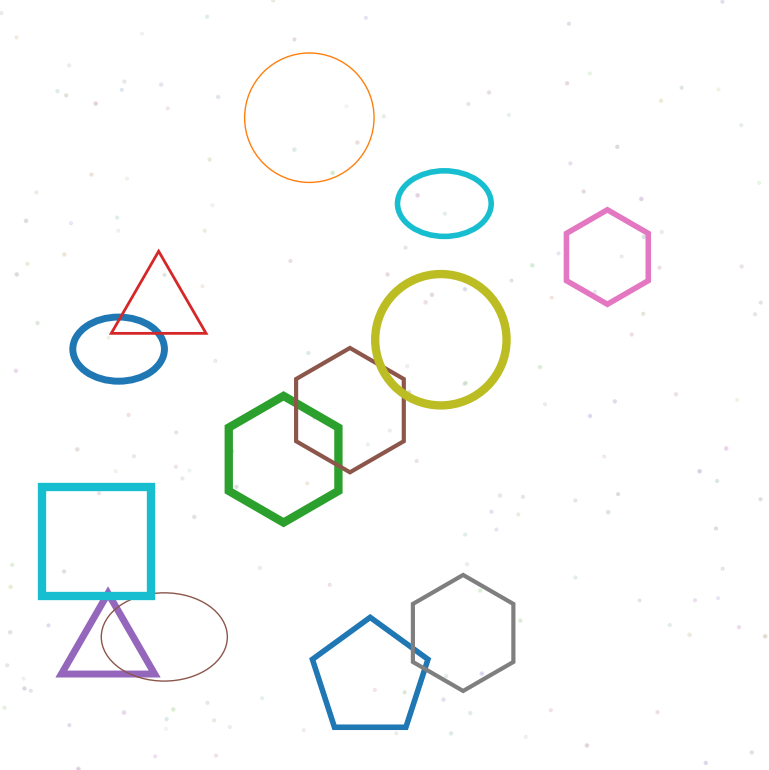[{"shape": "oval", "thickness": 2.5, "radius": 0.3, "center": [0.154, 0.547]}, {"shape": "pentagon", "thickness": 2, "radius": 0.39, "center": [0.481, 0.119]}, {"shape": "circle", "thickness": 0.5, "radius": 0.42, "center": [0.402, 0.847]}, {"shape": "hexagon", "thickness": 3, "radius": 0.41, "center": [0.368, 0.404]}, {"shape": "triangle", "thickness": 1, "radius": 0.36, "center": [0.206, 0.603]}, {"shape": "triangle", "thickness": 2.5, "radius": 0.35, "center": [0.14, 0.16]}, {"shape": "oval", "thickness": 0.5, "radius": 0.41, "center": [0.213, 0.173]}, {"shape": "hexagon", "thickness": 1.5, "radius": 0.4, "center": [0.454, 0.467]}, {"shape": "hexagon", "thickness": 2, "radius": 0.31, "center": [0.789, 0.666]}, {"shape": "hexagon", "thickness": 1.5, "radius": 0.38, "center": [0.601, 0.178]}, {"shape": "circle", "thickness": 3, "radius": 0.43, "center": [0.573, 0.559]}, {"shape": "oval", "thickness": 2, "radius": 0.3, "center": [0.577, 0.736]}, {"shape": "square", "thickness": 3, "radius": 0.35, "center": [0.125, 0.296]}]